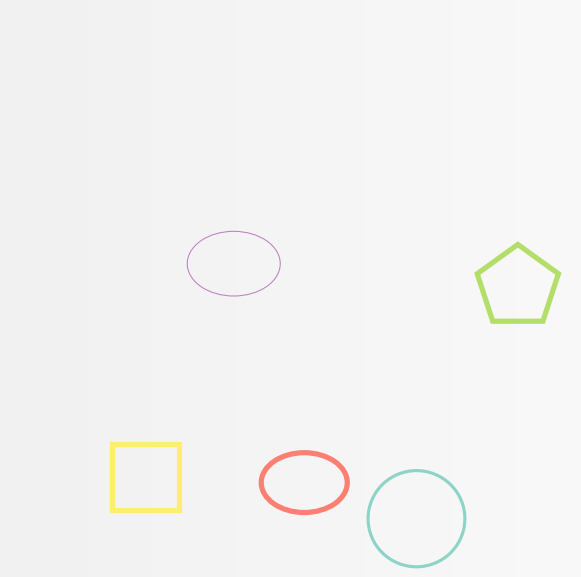[{"shape": "circle", "thickness": 1.5, "radius": 0.42, "center": [0.717, 0.101]}, {"shape": "oval", "thickness": 2.5, "radius": 0.37, "center": [0.523, 0.163]}, {"shape": "pentagon", "thickness": 2.5, "radius": 0.37, "center": [0.891, 0.502]}, {"shape": "oval", "thickness": 0.5, "radius": 0.4, "center": [0.402, 0.543]}, {"shape": "square", "thickness": 2.5, "radius": 0.29, "center": [0.251, 0.173]}]